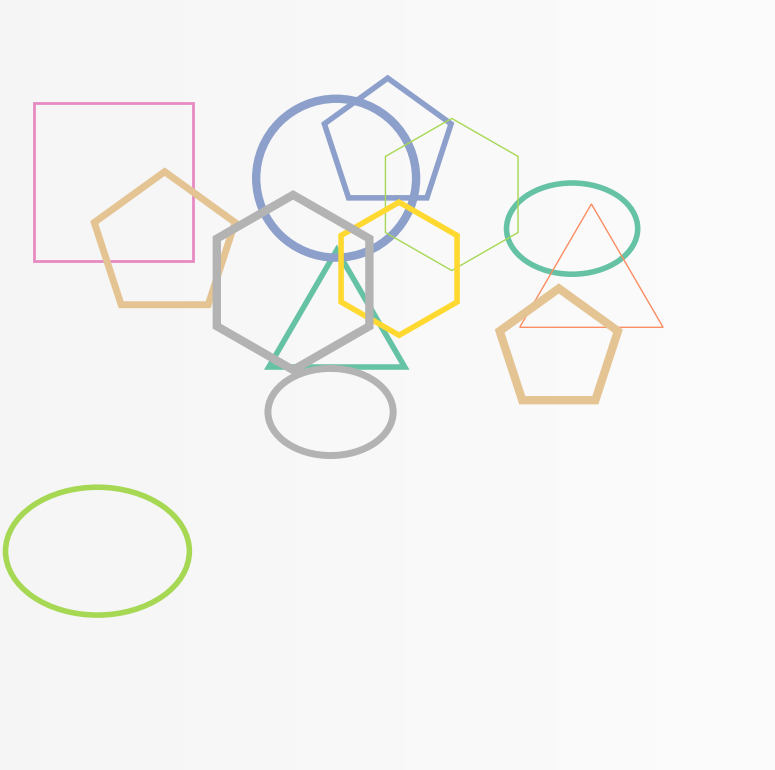[{"shape": "oval", "thickness": 2, "radius": 0.42, "center": [0.738, 0.703]}, {"shape": "triangle", "thickness": 2, "radius": 0.51, "center": [0.435, 0.574]}, {"shape": "triangle", "thickness": 0.5, "radius": 0.53, "center": [0.763, 0.628]}, {"shape": "pentagon", "thickness": 2, "radius": 0.43, "center": [0.5, 0.813]}, {"shape": "circle", "thickness": 3, "radius": 0.52, "center": [0.434, 0.769]}, {"shape": "square", "thickness": 1, "radius": 0.51, "center": [0.147, 0.764]}, {"shape": "oval", "thickness": 2, "radius": 0.59, "center": [0.126, 0.284]}, {"shape": "hexagon", "thickness": 0.5, "radius": 0.49, "center": [0.583, 0.747]}, {"shape": "hexagon", "thickness": 2, "radius": 0.43, "center": [0.515, 0.651]}, {"shape": "pentagon", "thickness": 2.5, "radius": 0.48, "center": [0.212, 0.682]}, {"shape": "pentagon", "thickness": 3, "radius": 0.4, "center": [0.721, 0.545]}, {"shape": "hexagon", "thickness": 3, "radius": 0.57, "center": [0.378, 0.633]}, {"shape": "oval", "thickness": 2.5, "radius": 0.4, "center": [0.427, 0.465]}]